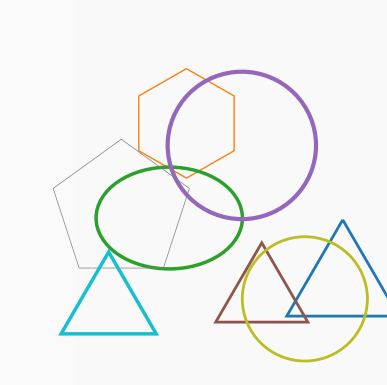[{"shape": "triangle", "thickness": 2, "radius": 0.83, "center": [0.884, 0.262]}, {"shape": "hexagon", "thickness": 1, "radius": 0.71, "center": [0.481, 0.68]}, {"shape": "oval", "thickness": 2.5, "radius": 0.94, "center": [0.437, 0.434]}, {"shape": "circle", "thickness": 3, "radius": 0.96, "center": [0.624, 0.622]}, {"shape": "triangle", "thickness": 2, "radius": 0.69, "center": [0.676, 0.232]}, {"shape": "pentagon", "thickness": 0.5, "radius": 0.92, "center": [0.313, 0.453]}, {"shape": "circle", "thickness": 2, "radius": 0.81, "center": [0.787, 0.224]}, {"shape": "triangle", "thickness": 2.5, "radius": 0.71, "center": [0.28, 0.204]}]